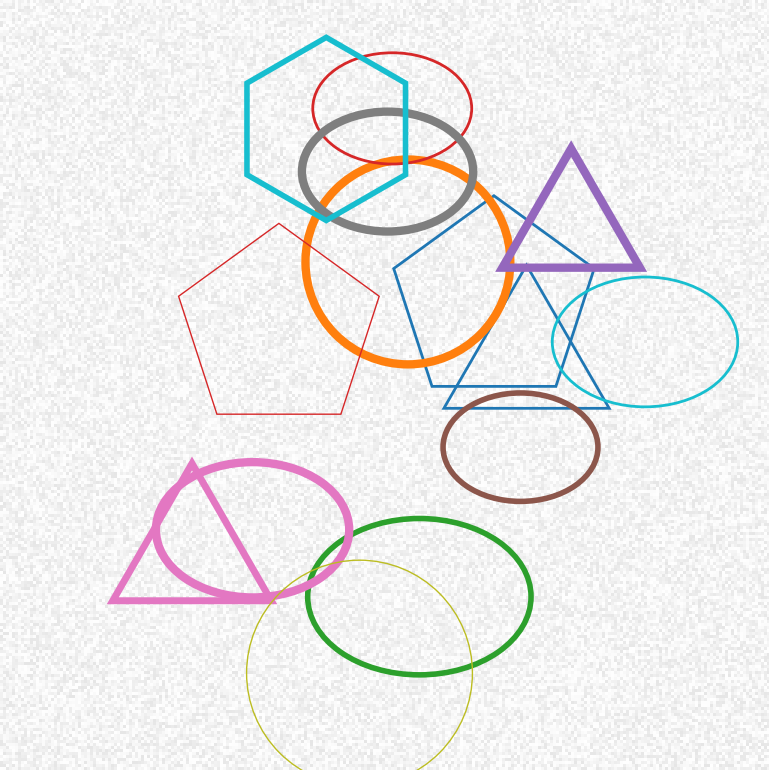[{"shape": "triangle", "thickness": 1, "radius": 0.62, "center": [0.684, 0.532]}, {"shape": "pentagon", "thickness": 1, "radius": 0.68, "center": [0.641, 0.609]}, {"shape": "circle", "thickness": 3, "radius": 0.67, "center": [0.53, 0.66]}, {"shape": "oval", "thickness": 2, "radius": 0.73, "center": [0.545, 0.225]}, {"shape": "oval", "thickness": 1, "radius": 0.52, "center": [0.509, 0.859]}, {"shape": "pentagon", "thickness": 0.5, "radius": 0.68, "center": [0.362, 0.573]}, {"shape": "triangle", "thickness": 3, "radius": 0.52, "center": [0.742, 0.704]}, {"shape": "oval", "thickness": 2, "radius": 0.5, "center": [0.676, 0.419]}, {"shape": "triangle", "thickness": 2.5, "radius": 0.59, "center": [0.249, 0.279]}, {"shape": "oval", "thickness": 3, "radius": 0.63, "center": [0.328, 0.312]}, {"shape": "oval", "thickness": 3, "radius": 0.56, "center": [0.503, 0.777]}, {"shape": "circle", "thickness": 0.5, "radius": 0.73, "center": [0.467, 0.126]}, {"shape": "hexagon", "thickness": 2, "radius": 0.59, "center": [0.424, 0.833]}, {"shape": "oval", "thickness": 1, "radius": 0.6, "center": [0.838, 0.556]}]